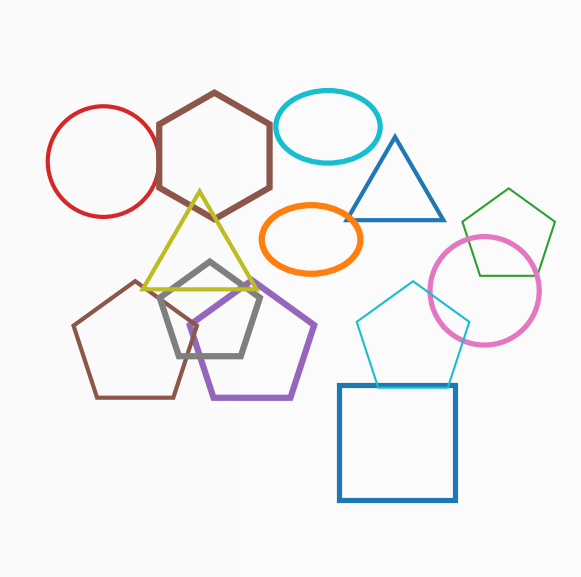[{"shape": "triangle", "thickness": 2, "radius": 0.48, "center": [0.68, 0.666]}, {"shape": "square", "thickness": 2.5, "radius": 0.5, "center": [0.683, 0.234]}, {"shape": "oval", "thickness": 3, "radius": 0.42, "center": [0.535, 0.585]}, {"shape": "pentagon", "thickness": 1, "radius": 0.42, "center": [0.875, 0.589]}, {"shape": "circle", "thickness": 2, "radius": 0.48, "center": [0.178, 0.719]}, {"shape": "pentagon", "thickness": 3, "radius": 0.56, "center": [0.433, 0.401]}, {"shape": "hexagon", "thickness": 3, "radius": 0.55, "center": [0.369, 0.729]}, {"shape": "pentagon", "thickness": 2, "radius": 0.56, "center": [0.233, 0.401]}, {"shape": "circle", "thickness": 2.5, "radius": 0.47, "center": [0.834, 0.496]}, {"shape": "pentagon", "thickness": 3, "radius": 0.45, "center": [0.361, 0.456]}, {"shape": "triangle", "thickness": 2, "radius": 0.57, "center": [0.343, 0.555]}, {"shape": "pentagon", "thickness": 1, "radius": 0.51, "center": [0.711, 0.41]}, {"shape": "oval", "thickness": 2.5, "radius": 0.45, "center": [0.564, 0.78]}]